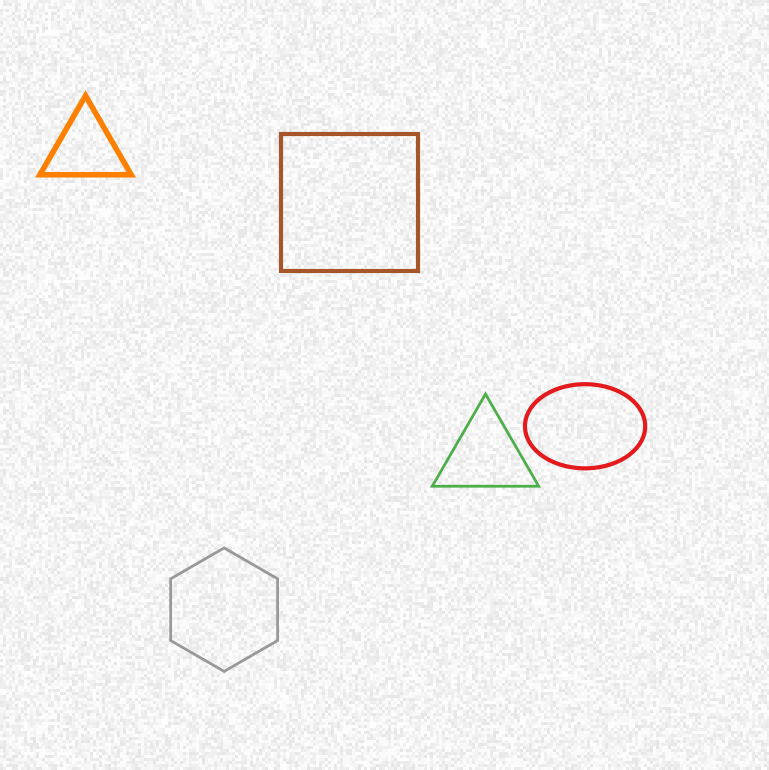[{"shape": "oval", "thickness": 1.5, "radius": 0.39, "center": [0.76, 0.446]}, {"shape": "triangle", "thickness": 1, "radius": 0.4, "center": [0.631, 0.408]}, {"shape": "triangle", "thickness": 2, "radius": 0.34, "center": [0.111, 0.807]}, {"shape": "square", "thickness": 1.5, "radius": 0.44, "center": [0.453, 0.737]}, {"shape": "hexagon", "thickness": 1, "radius": 0.4, "center": [0.291, 0.208]}]